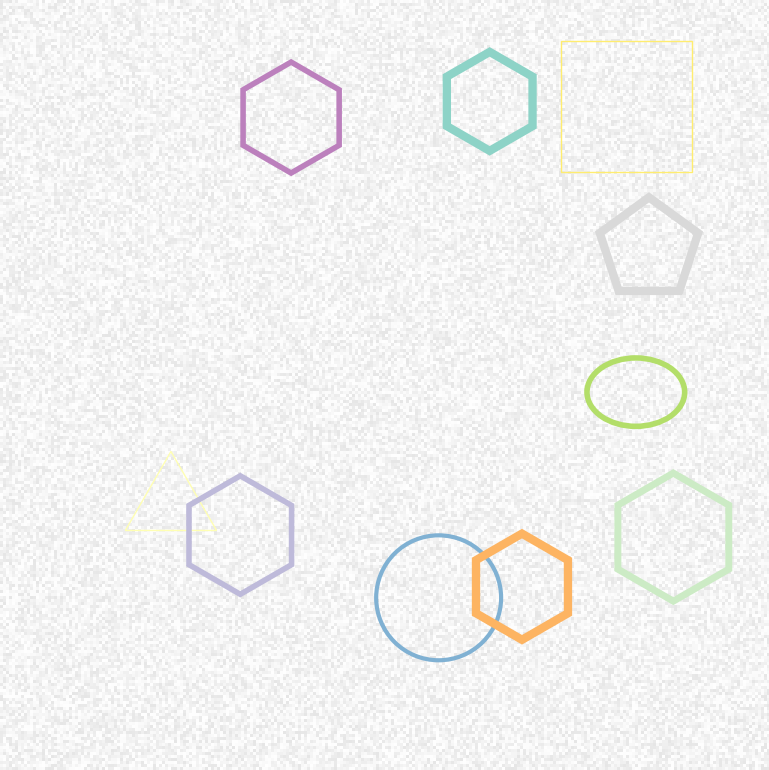[{"shape": "hexagon", "thickness": 3, "radius": 0.32, "center": [0.636, 0.868]}, {"shape": "triangle", "thickness": 0.5, "radius": 0.34, "center": [0.222, 0.345]}, {"shape": "hexagon", "thickness": 2, "radius": 0.38, "center": [0.312, 0.305]}, {"shape": "circle", "thickness": 1.5, "radius": 0.41, "center": [0.57, 0.224]}, {"shape": "hexagon", "thickness": 3, "radius": 0.34, "center": [0.678, 0.238]}, {"shape": "oval", "thickness": 2, "radius": 0.32, "center": [0.826, 0.491]}, {"shape": "pentagon", "thickness": 3, "radius": 0.34, "center": [0.843, 0.677]}, {"shape": "hexagon", "thickness": 2, "radius": 0.36, "center": [0.378, 0.847]}, {"shape": "hexagon", "thickness": 2.5, "radius": 0.42, "center": [0.874, 0.302]}, {"shape": "square", "thickness": 0.5, "radius": 0.43, "center": [0.814, 0.861]}]